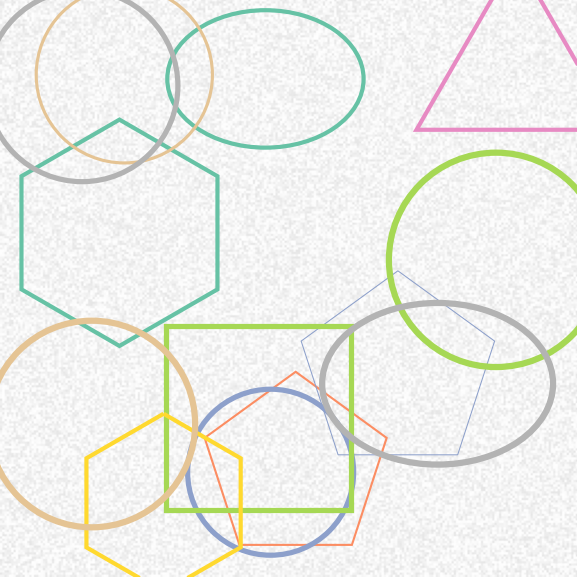[{"shape": "oval", "thickness": 2, "radius": 0.85, "center": [0.46, 0.862]}, {"shape": "hexagon", "thickness": 2, "radius": 0.98, "center": [0.207, 0.596]}, {"shape": "pentagon", "thickness": 1, "radius": 0.83, "center": [0.512, 0.19]}, {"shape": "circle", "thickness": 2.5, "radius": 0.72, "center": [0.469, 0.181]}, {"shape": "pentagon", "thickness": 0.5, "radius": 0.88, "center": [0.689, 0.354]}, {"shape": "triangle", "thickness": 2, "radius": 0.99, "center": [0.893, 0.874]}, {"shape": "square", "thickness": 2.5, "radius": 0.8, "center": [0.448, 0.276]}, {"shape": "circle", "thickness": 3, "radius": 0.93, "center": [0.859, 0.549]}, {"shape": "hexagon", "thickness": 2, "radius": 0.77, "center": [0.283, 0.128]}, {"shape": "circle", "thickness": 3, "radius": 0.89, "center": [0.159, 0.265]}, {"shape": "circle", "thickness": 1.5, "radius": 0.76, "center": [0.215, 0.87]}, {"shape": "oval", "thickness": 3, "radius": 1.0, "center": [0.758, 0.335]}, {"shape": "circle", "thickness": 2.5, "radius": 0.83, "center": [0.142, 0.85]}]